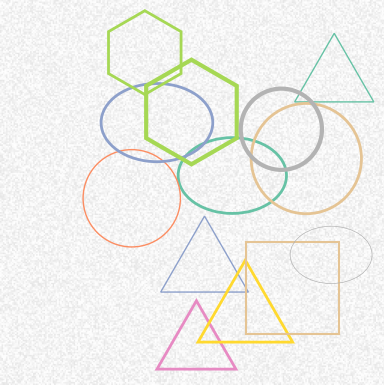[{"shape": "triangle", "thickness": 1, "radius": 0.59, "center": [0.868, 0.795]}, {"shape": "oval", "thickness": 2, "radius": 0.7, "center": [0.603, 0.544]}, {"shape": "circle", "thickness": 1, "radius": 0.63, "center": [0.342, 0.485]}, {"shape": "triangle", "thickness": 1, "radius": 0.66, "center": [0.531, 0.307]}, {"shape": "oval", "thickness": 2, "radius": 0.73, "center": [0.408, 0.682]}, {"shape": "triangle", "thickness": 2, "radius": 0.59, "center": [0.51, 0.1]}, {"shape": "hexagon", "thickness": 3, "radius": 0.68, "center": [0.497, 0.709]}, {"shape": "hexagon", "thickness": 2, "radius": 0.54, "center": [0.376, 0.863]}, {"shape": "triangle", "thickness": 2, "radius": 0.71, "center": [0.637, 0.182]}, {"shape": "circle", "thickness": 2, "radius": 0.72, "center": [0.796, 0.588]}, {"shape": "square", "thickness": 1.5, "radius": 0.6, "center": [0.76, 0.252]}, {"shape": "oval", "thickness": 0.5, "radius": 0.53, "center": [0.86, 0.338]}, {"shape": "circle", "thickness": 3, "radius": 0.53, "center": [0.731, 0.664]}]